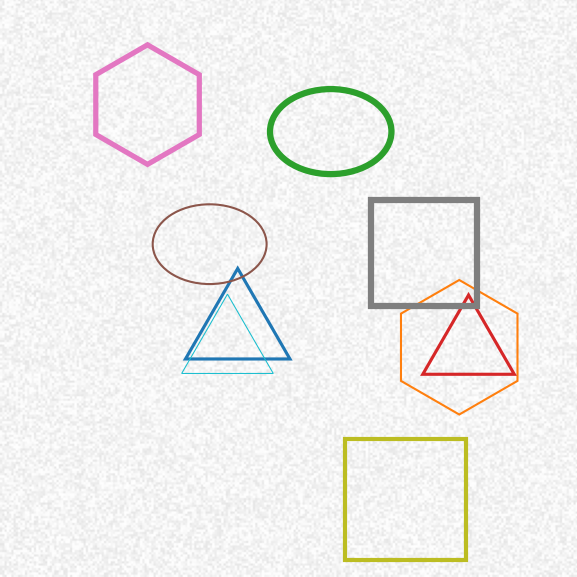[{"shape": "triangle", "thickness": 1.5, "radius": 0.52, "center": [0.412, 0.43]}, {"shape": "hexagon", "thickness": 1, "radius": 0.58, "center": [0.795, 0.398]}, {"shape": "oval", "thickness": 3, "radius": 0.53, "center": [0.573, 0.771]}, {"shape": "triangle", "thickness": 1.5, "radius": 0.46, "center": [0.811, 0.397]}, {"shape": "oval", "thickness": 1, "radius": 0.49, "center": [0.363, 0.576]}, {"shape": "hexagon", "thickness": 2.5, "radius": 0.52, "center": [0.255, 0.818]}, {"shape": "square", "thickness": 3, "radius": 0.46, "center": [0.734, 0.561]}, {"shape": "square", "thickness": 2, "radius": 0.52, "center": [0.702, 0.134]}, {"shape": "triangle", "thickness": 0.5, "radius": 0.46, "center": [0.394, 0.398]}]